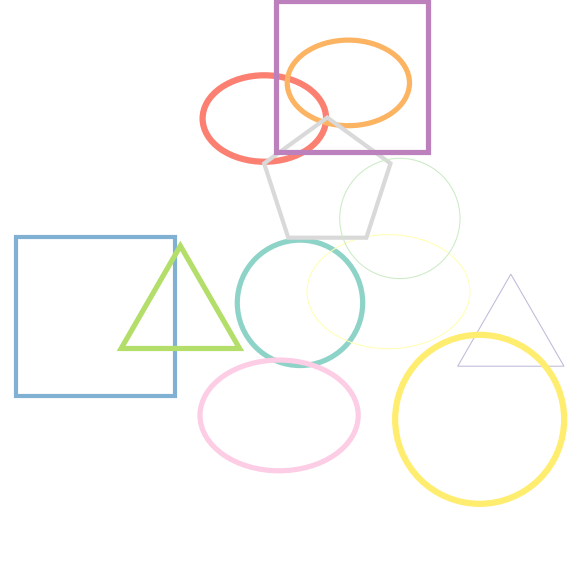[{"shape": "circle", "thickness": 2.5, "radius": 0.54, "center": [0.519, 0.475]}, {"shape": "oval", "thickness": 0.5, "radius": 0.71, "center": [0.673, 0.494]}, {"shape": "triangle", "thickness": 0.5, "radius": 0.53, "center": [0.885, 0.418]}, {"shape": "oval", "thickness": 3, "radius": 0.53, "center": [0.458, 0.794]}, {"shape": "square", "thickness": 2, "radius": 0.69, "center": [0.165, 0.45]}, {"shape": "oval", "thickness": 2.5, "radius": 0.53, "center": [0.603, 0.856]}, {"shape": "triangle", "thickness": 2.5, "radius": 0.59, "center": [0.312, 0.455]}, {"shape": "oval", "thickness": 2.5, "radius": 0.68, "center": [0.483, 0.28]}, {"shape": "pentagon", "thickness": 2, "radius": 0.58, "center": [0.567, 0.681]}, {"shape": "square", "thickness": 2.5, "radius": 0.66, "center": [0.61, 0.866]}, {"shape": "circle", "thickness": 0.5, "radius": 0.52, "center": [0.692, 0.621]}, {"shape": "circle", "thickness": 3, "radius": 0.73, "center": [0.831, 0.273]}]